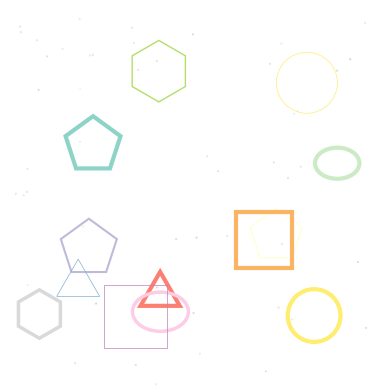[{"shape": "pentagon", "thickness": 3, "radius": 0.38, "center": [0.242, 0.623]}, {"shape": "pentagon", "thickness": 0.5, "radius": 0.36, "center": [0.717, 0.388]}, {"shape": "pentagon", "thickness": 1.5, "radius": 0.38, "center": [0.231, 0.355]}, {"shape": "triangle", "thickness": 3, "radius": 0.29, "center": [0.416, 0.235]}, {"shape": "triangle", "thickness": 0.5, "radius": 0.32, "center": [0.203, 0.262]}, {"shape": "square", "thickness": 3, "radius": 0.36, "center": [0.685, 0.376]}, {"shape": "hexagon", "thickness": 1, "radius": 0.4, "center": [0.412, 0.815]}, {"shape": "oval", "thickness": 2.5, "radius": 0.36, "center": [0.417, 0.19]}, {"shape": "hexagon", "thickness": 2.5, "radius": 0.31, "center": [0.102, 0.184]}, {"shape": "square", "thickness": 0.5, "radius": 0.41, "center": [0.351, 0.178]}, {"shape": "oval", "thickness": 3, "radius": 0.29, "center": [0.876, 0.576]}, {"shape": "circle", "thickness": 3, "radius": 0.34, "center": [0.816, 0.18]}, {"shape": "circle", "thickness": 0.5, "radius": 0.4, "center": [0.797, 0.785]}]